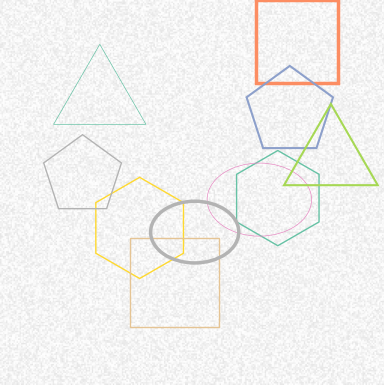[{"shape": "triangle", "thickness": 0.5, "radius": 0.69, "center": [0.259, 0.746]}, {"shape": "hexagon", "thickness": 1, "radius": 0.62, "center": [0.722, 0.485]}, {"shape": "square", "thickness": 2.5, "radius": 0.54, "center": [0.772, 0.892]}, {"shape": "pentagon", "thickness": 1.5, "radius": 0.59, "center": [0.753, 0.711]}, {"shape": "oval", "thickness": 0.5, "radius": 0.68, "center": [0.674, 0.482]}, {"shape": "triangle", "thickness": 1.5, "radius": 0.7, "center": [0.859, 0.589]}, {"shape": "hexagon", "thickness": 1, "radius": 0.66, "center": [0.363, 0.408]}, {"shape": "square", "thickness": 1, "radius": 0.58, "center": [0.453, 0.266]}, {"shape": "oval", "thickness": 2.5, "radius": 0.57, "center": [0.506, 0.397]}, {"shape": "pentagon", "thickness": 1, "radius": 0.53, "center": [0.214, 0.544]}]